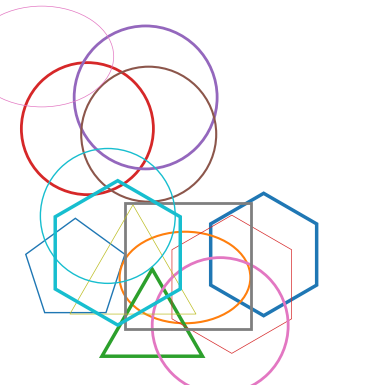[{"shape": "pentagon", "thickness": 1, "radius": 0.68, "center": [0.196, 0.298]}, {"shape": "hexagon", "thickness": 2.5, "radius": 0.79, "center": [0.685, 0.339]}, {"shape": "oval", "thickness": 1.5, "radius": 0.85, "center": [0.48, 0.279]}, {"shape": "triangle", "thickness": 2.5, "radius": 0.75, "center": [0.395, 0.15]}, {"shape": "hexagon", "thickness": 0.5, "radius": 0.9, "center": [0.602, 0.262]}, {"shape": "circle", "thickness": 2, "radius": 0.86, "center": [0.227, 0.666]}, {"shape": "circle", "thickness": 2, "radius": 0.93, "center": [0.378, 0.747]}, {"shape": "circle", "thickness": 1.5, "radius": 0.88, "center": [0.386, 0.651]}, {"shape": "circle", "thickness": 2, "radius": 0.88, "center": [0.572, 0.154]}, {"shape": "oval", "thickness": 0.5, "radius": 0.94, "center": [0.108, 0.853]}, {"shape": "square", "thickness": 2, "radius": 0.82, "center": [0.488, 0.309]}, {"shape": "triangle", "thickness": 0.5, "radius": 0.95, "center": [0.345, 0.279]}, {"shape": "circle", "thickness": 1, "radius": 0.88, "center": [0.28, 0.439]}, {"shape": "hexagon", "thickness": 2.5, "radius": 0.94, "center": [0.306, 0.343]}]